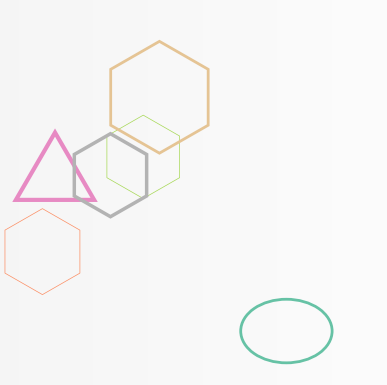[{"shape": "oval", "thickness": 2, "radius": 0.59, "center": [0.739, 0.14]}, {"shape": "hexagon", "thickness": 0.5, "radius": 0.56, "center": [0.109, 0.346]}, {"shape": "triangle", "thickness": 3, "radius": 0.58, "center": [0.142, 0.539]}, {"shape": "hexagon", "thickness": 0.5, "radius": 0.54, "center": [0.37, 0.593]}, {"shape": "hexagon", "thickness": 2, "radius": 0.73, "center": [0.411, 0.747]}, {"shape": "hexagon", "thickness": 2.5, "radius": 0.54, "center": [0.285, 0.545]}]